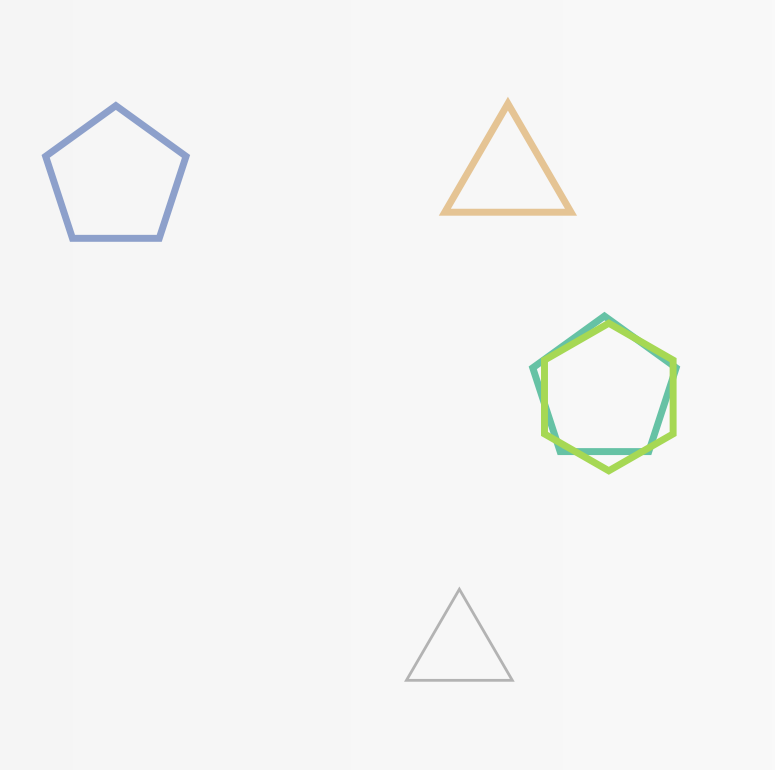[{"shape": "pentagon", "thickness": 2.5, "radius": 0.49, "center": [0.78, 0.492]}, {"shape": "pentagon", "thickness": 2.5, "radius": 0.48, "center": [0.149, 0.768]}, {"shape": "hexagon", "thickness": 2.5, "radius": 0.48, "center": [0.786, 0.484]}, {"shape": "triangle", "thickness": 2.5, "radius": 0.47, "center": [0.655, 0.771]}, {"shape": "triangle", "thickness": 1, "radius": 0.39, "center": [0.593, 0.156]}]